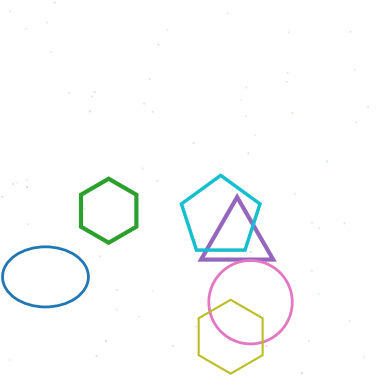[{"shape": "oval", "thickness": 2, "radius": 0.56, "center": [0.118, 0.281]}, {"shape": "hexagon", "thickness": 3, "radius": 0.42, "center": [0.282, 0.453]}, {"shape": "triangle", "thickness": 3, "radius": 0.54, "center": [0.616, 0.38]}, {"shape": "circle", "thickness": 2, "radius": 0.54, "center": [0.651, 0.215]}, {"shape": "hexagon", "thickness": 1.5, "radius": 0.48, "center": [0.599, 0.125]}, {"shape": "pentagon", "thickness": 2.5, "radius": 0.54, "center": [0.573, 0.437]}]